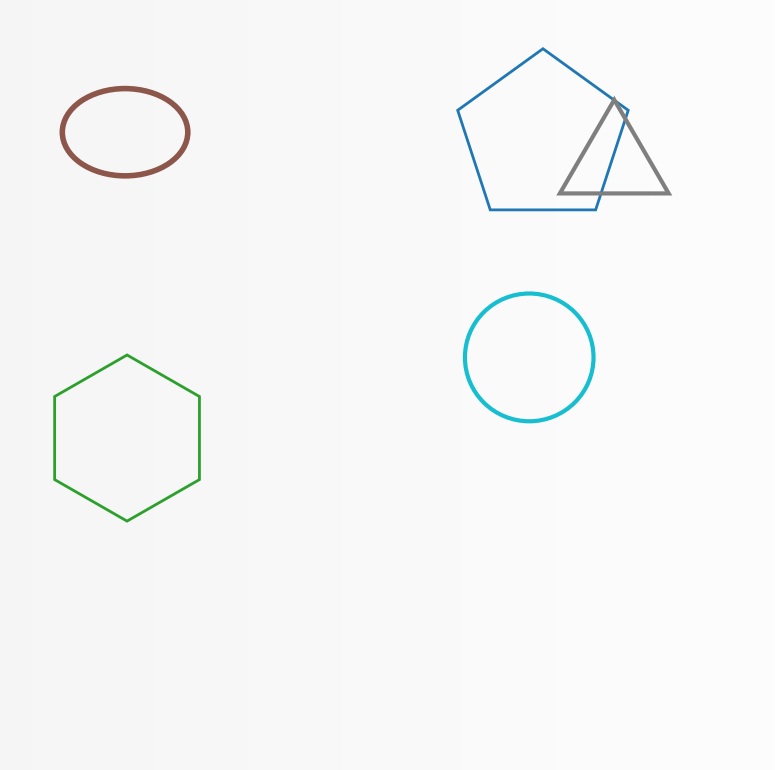[{"shape": "pentagon", "thickness": 1, "radius": 0.58, "center": [0.701, 0.821]}, {"shape": "hexagon", "thickness": 1, "radius": 0.54, "center": [0.164, 0.431]}, {"shape": "oval", "thickness": 2, "radius": 0.4, "center": [0.161, 0.828]}, {"shape": "triangle", "thickness": 1.5, "radius": 0.41, "center": [0.793, 0.789]}, {"shape": "circle", "thickness": 1.5, "radius": 0.41, "center": [0.683, 0.536]}]